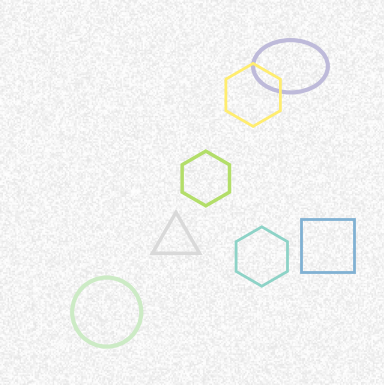[{"shape": "hexagon", "thickness": 2, "radius": 0.39, "center": [0.68, 0.334]}, {"shape": "oval", "thickness": 3, "radius": 0.49, "center": [0.754, 0.828]}, {"shape": "square", "thickness": 2, "radius": 0.35, "center": [0.851, 0.362]}, {"shape": "hexagon", "thickness": 2.5, "radius": 0.36, "center": [0.535, 0.536]}, {"shape": "triangle", "thickness": 2.5, "radius": 0.35, "center": [0.457, 0.377]}, {"shape": "circle", "thickness": 3, "radius": 0.45, "center": [0.277, 0.189]}, {"shape": "hexagon", "thickness": 2, "radius": 0.41, "center": [0.657, 0.753]}]